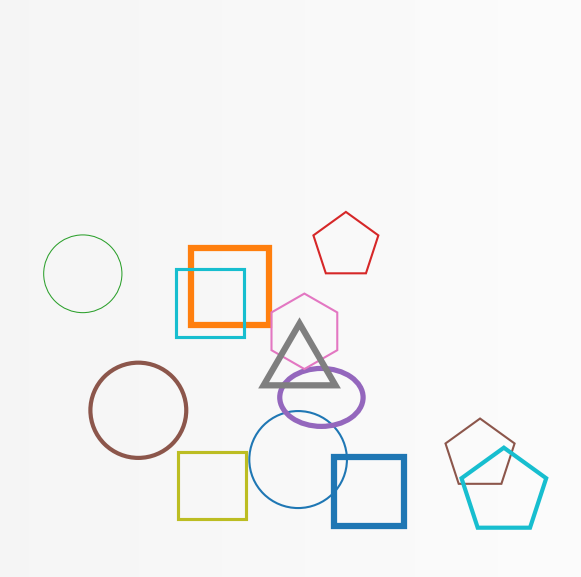[{"shape": "circle", "thickness": 1, "radius": 0.42, "center": [0.513, 0.203]}, {"shape": "square", "thickness": 3, "radius": 0.3, "center": [0.634, 0.148]}, {"shape": "square", "thickness": 3, "radius": 0.33, "center": [0.396, 0.503]}, {"shape": "circle", "thickness": 0.5, "radius": 0.34, "center": [0.142, 0.525]}, {"shape": "pentagon", "thickness": 1, "radius": 0.29, "center": [0.595, 0.573]}, {"shape": "oval", "thickness": 2.5, "radius": 0.36, "center": [0.553, 0.311]}, {"shape": "pentagon", "thickness": 1, "radius": 0.31, "center": [0.826, 0.212]}, {"shape": "circle", "thickness": 2, "radius": 0.41, "center": [0.238, 0.289]}, {"shape": "hexagon", "thickness": 1, "radius": 0.33, "center": [0.524, 0.425]}, {"shape": "triangle", "thickness": 3, "radius": 0.36, "center": [0.515, 0.368]}, {"shape": "square", "thickness": 1.5, "radius": 0.29, "center": [0.365, 0.158]}, {"shape": "pentagon", "thickness": 2, "radius": 0.38, "center": [0.867, 0.147]}, {"shape": "square", "thickness": 1.5, "radius": 0.29, "center": [0.361, 0.475]}]